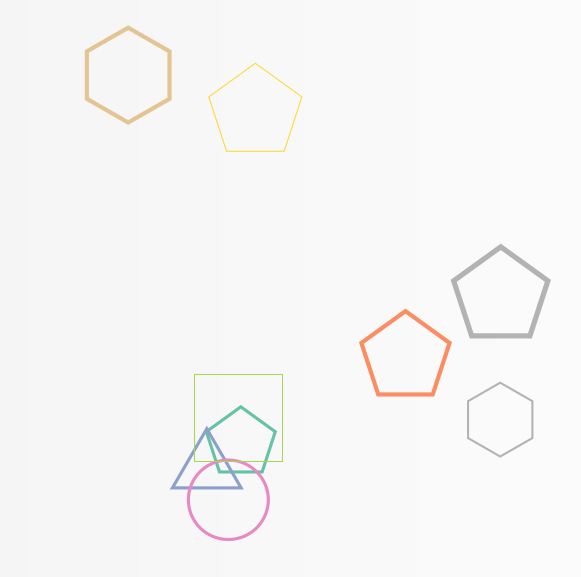[{"shape": "pentagon", "thickness": 1.5, "radius": 0.31, "center": [0.414, 0.232]}, {"shape": "pentagon", "thickness": 2, "radius": 0.4, "center": [0.698, 0.381]}, {"shape": "triangle", "thickness": 1.5, "radius": 0.34, "center": [0.356, 0.188]}, {"shape": "circle", "thickness": 1.5, "radius": 0.34, "center": [0.393, 0.134]}, {"shape": "square", "thickness": 0.5, "radius": 0.38, "center": [0.41, 0.277]}, {"shape": "pentagon", "thickness": 0.5, "radius": 0.42, "center": [0.439, 0.805]}, {"shape": "hexagon", "thickness": 2, "radius": 0.41, "center": [0.221, 0.869]}, {"shape": "pentagon", "thickness": 2.5, "radius": 0.43, "center": [0.862, 0.486]}, {"shape": "hexagon", "thickness": 1, "radius": 0.32, "center": [0.861, 0.273]}]